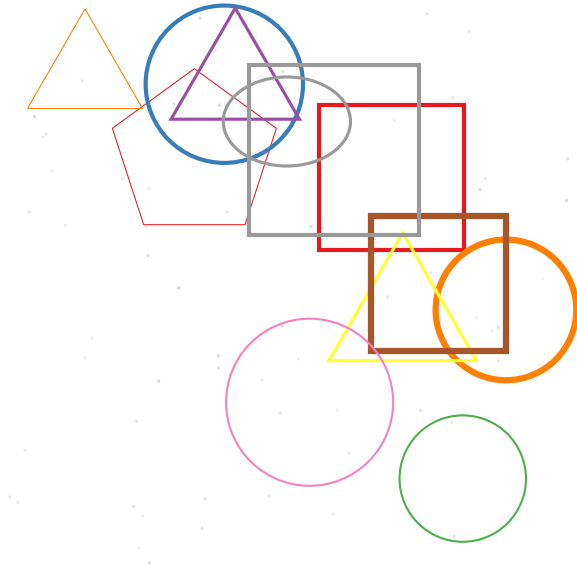[{"shape": "square", "thickness": 2, "radius": 0.63, "center": [0.678, 0.691]}, {"shape": "pentagon", "thickness": 0.5, "radius": 0.75, "center": [0.337, 0.731]}, {"shape": "circle", "thickness": 2, "radius": 0.68, "center": [0.388, 0.853]}, {"shape": "circle", "thickness": 1, "radius": 0.55, "center": [0.801, 0.17]}, {"shape": "triangle", "thickness": 1.5, "radius": 0.64, "center": [0.407, 0.857]}, {"shape": "circle", "thickness": 3, "radius": 0.61, "center": [0.876, 0.463]}, {"shape": "triangle", "thickness": 0.5, "radius": 0.57, "center": [0.147, 0.869]}, {"shape": "triangle", "thickness": 1.5, "radius": 0.74, "center": [0.697, 0.448]}, {"shape": "square", "thickness": 3, "radius": 0.58, "center": [0.76, 0.508]}, {"shape": "circle", "thickness": 1, "radius": 0.72, "center": [0.536, 0.303]}, {"shape": "square", "thickness": 2, "radius": 0.74, "center": [0.578, 0.739]}, {"shape": "oval", "thickness": 1.5, "radius": 0.55, "center": [0.497, 0.789]}]